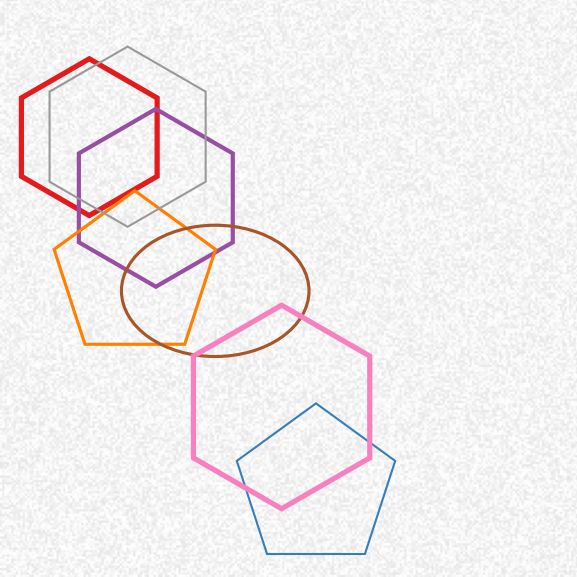[{"shape": "hexagon", "thickness": 2.5, "radius": 0.68, "center": [0.155, 0.762]}, {"shape": "pentagon", "thickness": 1, "radius": 0.72, "center": [0.547, 0.156]}, {"shape": "hexagon", "thickness": 2, "radius": 0.77, "center": [0.27, 0.657]}, {"shape": "pentagon", "thickness": 1.5, "radius": 0.73, "center": [0.233, 0.522]}, {"shape": "oval", "thickness": 1.5, "radius": 0.81, "center": [0.373, 0.495]}, {"shape": "hexagon", "thickness": 2.5, "radius": 0.88, "center": [0.488, 0.294]}, {"shape": "hexagon", "thickness": 1, "radius": 0.78, "center": [0.221, 0.762]}]